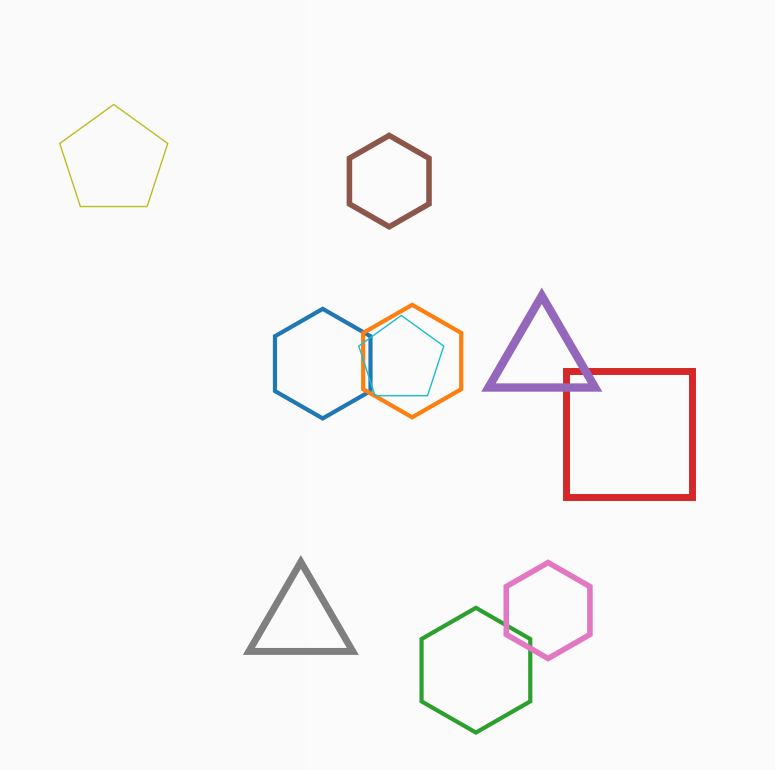[{"shape": "hexagon", "thickness": 1.5, "radius": 0.36, "center": [0.416, 0.528]}, {"shape": "hexagon", "thickness": 1.5, "radius": 0.37, "center": [0.532, 0.531]}, {"shape": "hexagon", "thickness": 1.5, "radius": 0.4, "center": [0.614, 0.13]}, {"shape": "square", "thickness": 2.5, "radius": 0.41, "center": [0.812, 0.436]}, {"shape": "triangle", "thickness": 3, "radius": 0.4, "center": [0.699, 0.536]}, {"shape": "hexagon", "thickness": 2, "radius": 0.3, "center": [0.502, 0.765]}, {"shape": "hexagon", "thickness": 2, "radius": 0.31, "center": [0.707, 0.207]}, {"shape": "triangle", "thickness": 2.5, "radius": 0.39, "center": [0.388, 0.193]}, {"shape": "pentagon", "thickness": 0.5, "radius": 0.37, "center": [0.147, 0.791]}, {"shape": "pentagon", "thickness": 0.5, "radius": 0.29, "center": [0.518, 0.533]}]